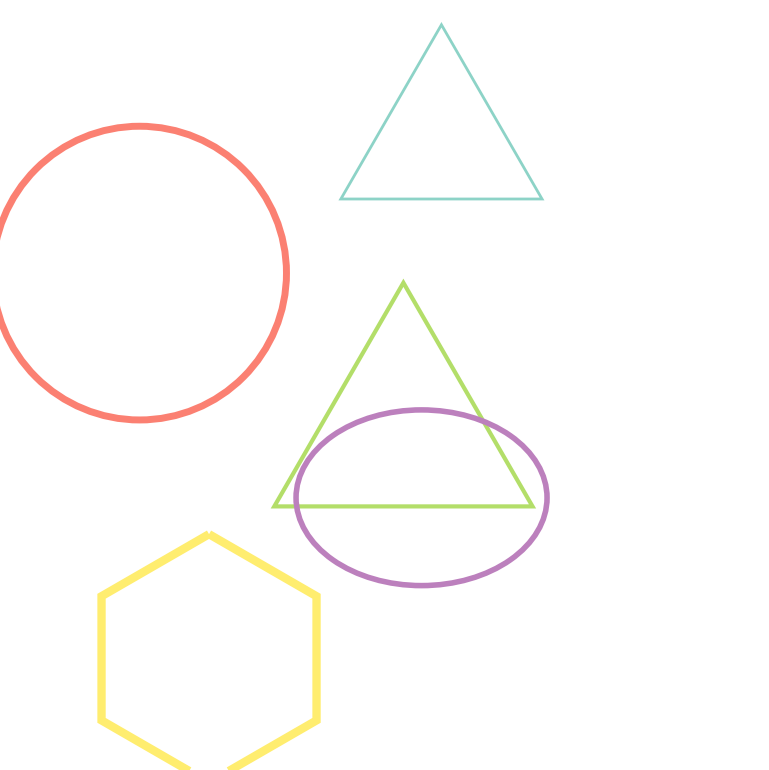[{"shape": "triangle", "thickness": 1, "radius": 0.75, "center": [0.573, 0.817]}, {"shape": "circle", "thickness": 2.5, "radius": 0.95, "center": [0.181, 0.645]}, {"shape": "triangle", "thickness": 1.5, "radius": 0.97, "center": [0.524, 0.439]}, {"shape": "oval", "thickness": 2, "radius": 0.81, "center": [0.547, 0.354]}, {"shape": "hexagon", "thickness": 3, "radius": 0.81, "center": [0.271, 0.145]}]